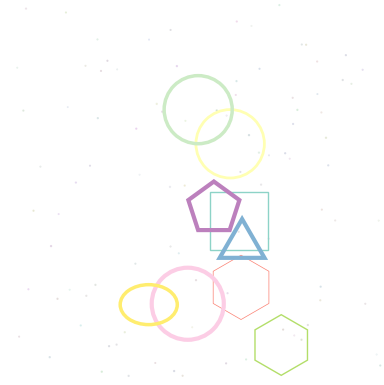[{"shape": "square", "thickness": 1, "radius": 0.38, "center": [0.62, 0.425]}, {"shape": "circle", "thickness": 2, "radius": 0.44, "center": [0.598, 0.627]}, {"shape": "hexagon", "thickness": 0.5, "radius": 0.42, "center": [0.626, 0.254]}, {"shape": "triangle", "thickness": 3, "radius": 0.34, "center": [0.629, 0.364]}, {"shape": "hexagon", "thickness": 1, "radius": 0.39, "center": [0.73, 0.104]}, {"shape": "circle", "thickness": 3, "radius": 0.47, "center": [0.488, 0.211]}, {"shape": "pentagon", "thickness": 3, "radius": 0.35, "center": [0.556, 0.459]}, {"shape": "circle", "thickness": 2.5, "radius": 0.44, "center": [0.515, 0.715]}, {"shape": "oval", "thickness": 2.5, "radius": 0.37, "center": [0.386, 0.209]}]